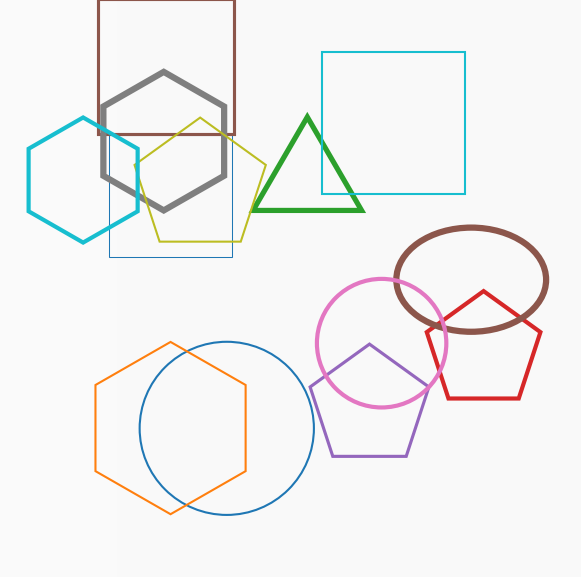[{"shape": "square", "thickness": 0.5, "radius": 0.53, "center": [0.294, 0.66]}, {"shape": "circle", "thickness": 1, "radius": 0.75, "center": [0.39, 0.257]}, {"shape": "hexagon", "thickness": 1, "radius": 0.75, "center": [0.293, 0.258]}, {"shape": "triangle", "thickness": 2.5, "radius": 0.54, "center": [0.529, 0.689]}, {"shape": "pentagon", "thickness": 2, "radius": 0.51, "center": [0.832, 0.392]}, {"shape": "pentagon", "thickness": 1.5, "radius": 0.54, "center": [0.636, 0.296]}, {"shape": "square", "thickness": 1.5, "radius": 0.58, "center": [0.286, 0.884]}, {"shape": "oval", "thickness": 3, "radius": 0.64, "center": [0.811, 0.515]}, {"shape": "circle", "thickness": 2, "radius": 0.56, "center": [0.657, 0.405]}, {"shape": "hexagon", "thickness": 3, "radius": 0.6, "center": [0.282, 0.755]}, {"shape": "pentagon", "thickness": 1, "radius": 0.59, "center": [0.344, 0.677]}, {"shape": "hexagon", "thickness": 2, "radius": 0.54, "center": [0.143, 0.687]}, {"shape": "square", "thickness": 1, "radius": 0.61, "center": [0.677, 0.786]}]